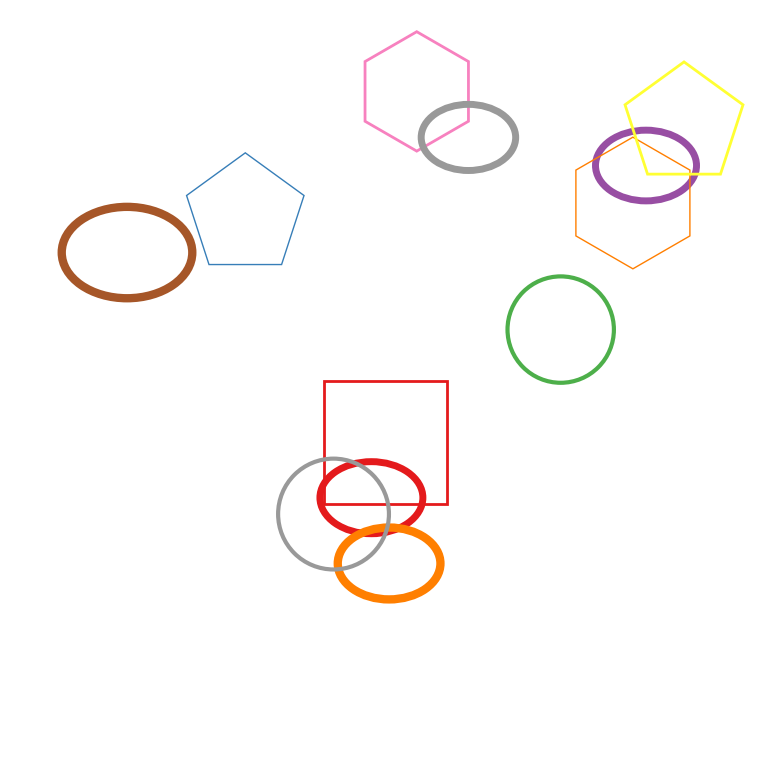[{"shape": "oval", "thickness": 2.5, "radius": 0.33, "center": [0.482, 0.354]}, {"shape": "square", "thickness": 1, "radius": 0.4, "center": [0.501, 0.425]}, {"shape": "pentagon", "thickness": 0.5, "radius": 0.4, "center": [0.319, 0.721]}, {"shape": "circle", "thickness": 1.5, "radius": 0.35, "center": [0.728, 0.572]}, {"shape": "oval", "thickness": 2.5, "radius": 0.33, "center": [0.839, 0.785]}, {"shape": "hexagon", "thickness": 0.5, "radius": 0.43, "center": [0.822, 0.736]}, {"shape": "oval", "thickness": 3, "radius": 0.33, "center": [0.505, 0.268]}, {"shape": "pentagon", "thickness": 1, "radius": 0.4, "center": [0.888, 0.839]}, {"shape": "oval", "thickness": 3, "radius": 0.42, "center": [0.165, 0.672]}, {"shape": "hexagon", "thickness": 1, "radius": 0.39, "center": [0.541, 0.881]}, {"shape": "circle", "thickness": 1.5, "radius": 0.36, "center": [0.433, 0.332]}, {"shape": "oval", "thickness": 2.5, "radius": 0.31, "center": [0.608, 0.822]}]